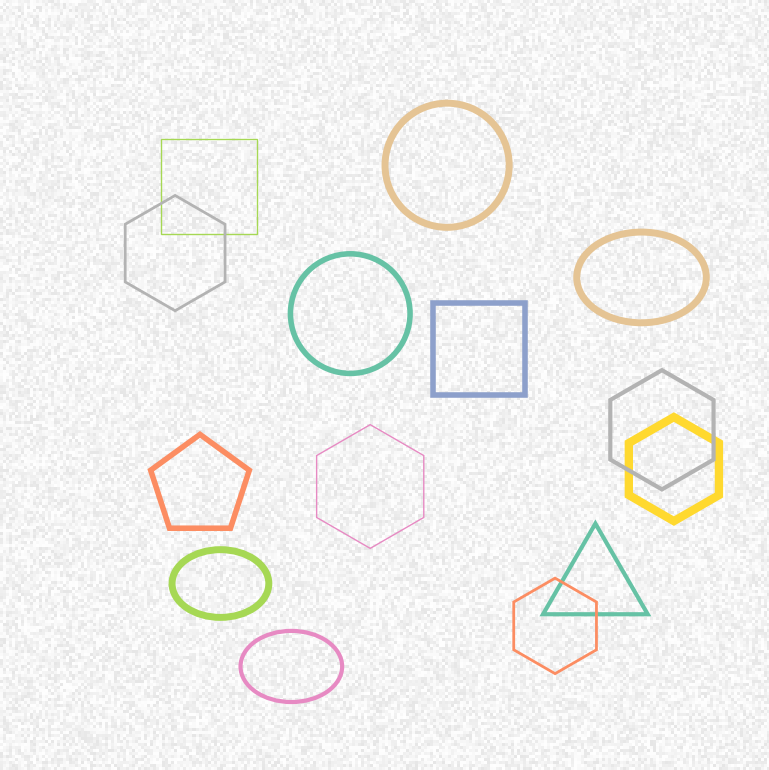[{"shape": "circle", "thickness": 2, "radius": 0.39, "center": [0.455, 0.593]}, {"shape": "triangle", "thickness": 1.5, "radius": 0.39, "center": [0.773, 0.242]}, {"shape": "hexagon", "thickness": 1, "radius": 0.31, "center": [0.721, 0.187]}, {"shape": "pentagon", "thickness": 2, "radius": 0.34, "center": [0.26, 0.368]}, {"shape": "square", "thickness": 2, "radius": 0.3, "center": [0.622, 0.546]}, {"shape": "oval", "thickness": 1.5, "radius": 0.33, "center": [0.378, 0.134]}, {"shape": "hexagon", "thickness": 0.5, "radius": 0.4, "center": [0.481, 0.368]}, {"shape": "oval", "thickness": 2.5, "radius": 0.31, "center": [0.286, 0.242]}, {"shape": "square", "thickness": 0.5, "radius": 0.31, "center": [0.272, 0.758]}, {"shape": "hexagon", "thickness": 3, "radius": 0.34, "center": [0.875, 0.391]}, {"shape": "circle", "thickness": 2.5, "radius": 0.4, "center": [0.581, 0.785]}, {"shape": "oval", "thickness": 2.5, "radius": 0.42, "center": [0.833, 0.64]}, {"shape": "hexagon", "thickness": 1.5, "radius": 0.39, "center": [0.86, 0.442]}, {"shape": "hexagon", "thickness": 1, "radius": 0.37, "center": [0.227, 0.671]}]